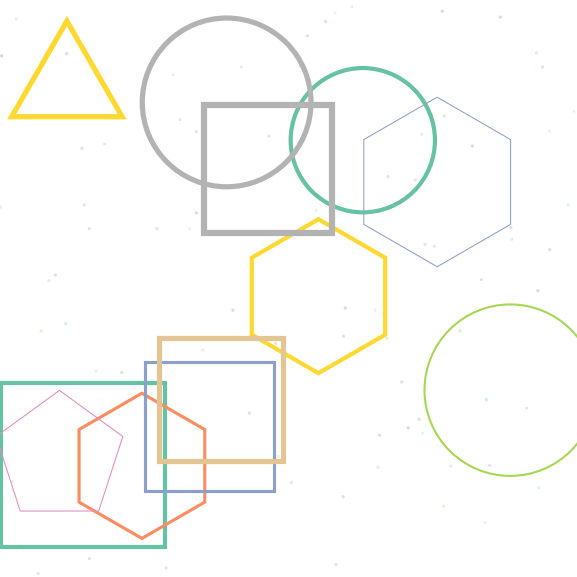[{"shape": "circle", "thickness": 2, "radius": 0.62, "center": [0.628, 0.756]}, {"shape": "square", "thickness": 2, "radius": 0.71, "center": [0.143, 0.194]}, {"shape": "hexagon", "thickness": 1.5, "radius": 0.63, "center": [0.246, 0.192]}, {"shape": "hexagon", "thickness": 0.5, "radius": 0.73, "center": [0.757, 0.684]}, {"shape": "square", "thickness": 1.5, "radius": 0.56, "center": [0.363, 0.261]}, {"shape": "pentagon", "thickness": 0.5, "radius": 0.58, "center": [0.103, 0.208]}, {"shape": "circle", "thickness": 1, "radius": 0.74, "center": [0.884, 0.324]}, {"shape": "triangle", "thickness": 2.5, "radius": 0.55, "center": [0.116, 0.852]}, {"shape": "hexagon", "thickness": 2, "radius": 0.67, "center": [0.551, 0.486]}, {"shape": "square", "thickness": 2.5, "radius": 0.54, "center": [0.383, 0.307]}, {"shape": "square", "thickness": 3, "radius": 0.55, "center": [0.463, 0.706]}, {"shape": "circle", "thickness": 2.5, "radius": 0.73, "center": [0.392, 0.822]}]